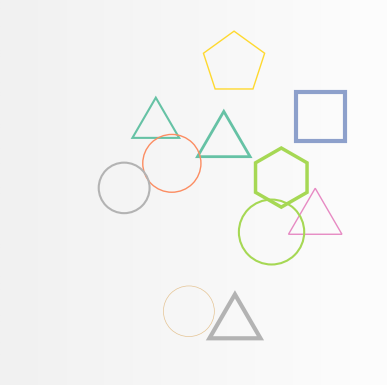[{"shape": "triangle", "thickness": 2, "radius": 0.39, "center": [0.578, 0.632]}, {"shape": "triangle", "thickness": 1.5, "radius": 0.35, "center": [0.402, 0.677]}, {"shape": "circle", "thickness": 1, "radius": 0.38, "center": [0.443, 0.576]}, {"shape": "square", "thickness": 3, "radius": 0.32, "center": [0.826, 0.698]}, {"shape": "triangle", "thickness": 1, "radius": 0.4, "center": [0.813, 0.431]}, {"shape": "circle", "thickness": 1.5, "radius": 0.42, "center": [0.701, 0.397]}, {"shape": "hexagon", "thickness": 2.5, "radius": 0.38, "center": [0.726, 0.539]}, {"shape": "pentagon", "thickness": 1, "radius": 0.42, "center": [0.604, 0.836]}, {"shape": "circle", "thickness": 0.5, "radius": 0.33, "center": [0.487, 0.192]}, {"shape": "triangle", "thickness": 3, "radius": 0.38, "center": [0.606, 0.159]}, {"shape": "circle", "thickness": 1.5, "radius": 0.33, "center": [0.32, 0.512]}]